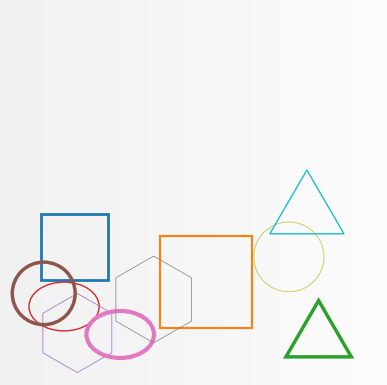[{"shape": "square", "thickness": 2, "radius": 0.43, "center": [0.192, 0.358]}, {"shape": "square", "thickness": 1.5, "radius": 0.6, "center": [0.531, 0.267]}, {"shape": "triangle", "thickness": 2.5, "radius": 0.49, "center": [0.822, 0.122]}, {"shape": "oval", "thickness": 1, "radius": 0.45, "center": [0.165, 0.204]}, {"shape": "hexagon", "thickness": 0.5, "radius": 0.51, "center": [0.2, 0.135]}, {"shape": "circle", "thickness": 2.5, "radius": 0.41, "center": [0.113, 0.238]}, {"shape": "oval", "thickness": 3, "radius": 0.44, "center": [0.31, 0.131]}, {"shape": "hexagon", "thickness": 0.5, "radius": 0.56, "center": [0.397, 0.222]}, {"shape": "circle", "thickness": 0.5, "radius": 0.45, "center": [0.746, 0.333]}, {"shape": "triangle", "thickness": 1, "radius": 0.55, "center": [0.792, 0.448]}]